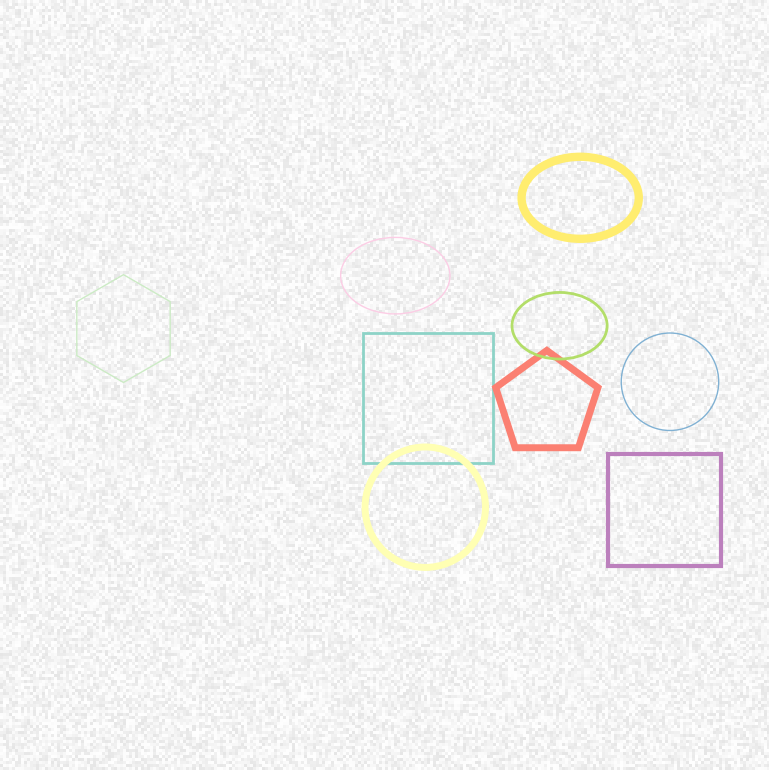[{"shape": "square", "thickness": 1, "radius": 0.42, "center": [0.556, 0.483]}, {"shape": "circle", "thickness": 2.5, "radius": 0.39, "center": [0.552, 0.341]}, {"shape": "pentagon", "thickness": 2.5, "radius": 0.35, "center": [0.71, 0.475]}, {"shape": "circle", "thickness": 0.5, "radius": 0.32, "center": [0.87, 0.504]}, {"shape": "oval", "thickness": 1, "radius": 0.31, "center": [0.727, 0.577]}, {"shape": "oval", "thickness": 0.5, "radius": 0.35, "center": [0.513, 0.642]}, {"shape": "square", "thickness": 1.5, "radius": 0.37, "center": [0.863, 0.338]}, {"shape": "hexagon", "thickness": 0.5, "radius": 0.35, "center": [0.16, 0.573]}, {"shape": "oval", "thickness": 3, "radius": 0.38, "center": [0.753, 0.743]}]